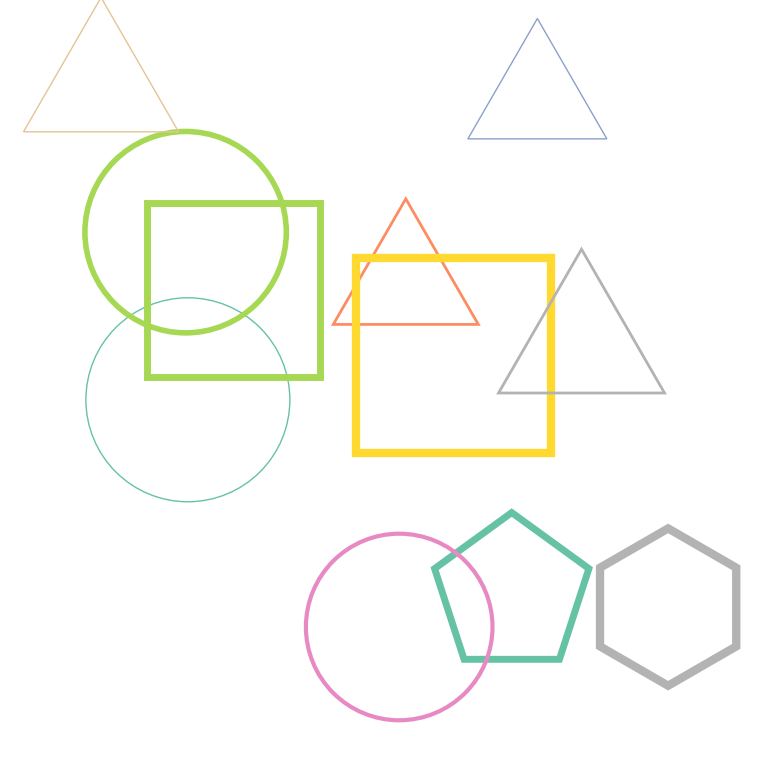[{"shape": "circle", "thickness": 0.5, "radius": 0.66, "center": [0.244, 0.481]}, {"shape": "pentagon", "thickness": 2.5, "radius": 0.53, "center": [0.665, 0.229]}, {"shape": "triangle", "thickness": 1, "radius": 0.54, "center": [0.527, 0.633]}, {"shape": "triangle", "thickness": 0.5, "radius": 0.52, "center": [0.698, 0.872]}, {"shape": "circle", "thickness": 1.5, "radius": 0.61, "center": [0.518, 0.186]}, {"shape": "circle", "thickness": 2, "radius": 0.65, "center": [0.241, 0.698]}, {"shape": "square", "thickness": 2.5, "radius": 0.56, "center": [0.303, 0.624]}, {"shape": "square", "thickness": 3, "radius": 0.63, "center": [0.589, 0.538]}, {"shape": "triangle", "thickness": 0.5, "radius": 0.58, "center": [0.131, 0.887]}, {"shape": "triangle", "thickness": 1, "radius": 0.62, "center": [0.755, 0.552]}, {"shape": "hexagon", "thickness": 3, "radius": 0.51, "center": [0.868, 0.212]}]